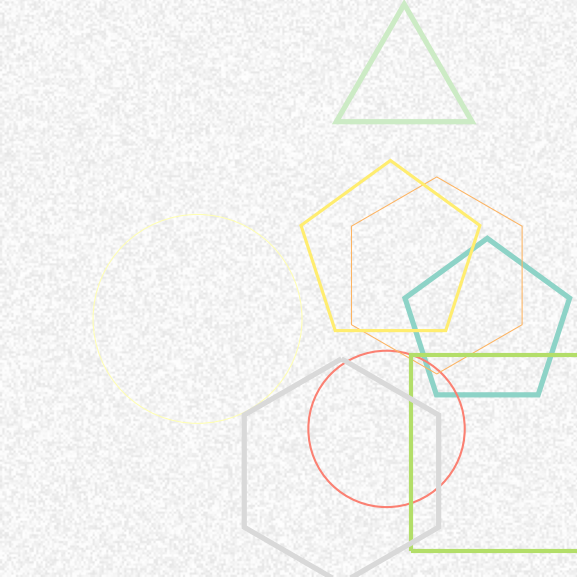[{"shape": "pentagon", "thickness": 2.5, "radius": 0.75, "center": [0.844, 0.437]}, {"shape": "circle", "thickness": 0.5, "radius": 0.9, "center": [0.342, 0.447]}, {"shape": "circle", "thickness": 1, "radius": 0.68, "center": [0.669, 0.256]}, {"shape": "hexagon", "thickness": 0.5, "radius": 0.85, "center": [0.756, 0.522]}, {"shape": "square", "thickness": 2, "radius": 0.85, "center": [0.881, 0.215]}, {"shape": "hexagon", "thickness": 2.5, "radius": 0.97, "center": [0.591, 0.183]}, {"shape": "triangle", "thickness": 2.5, "radius": 0.68, "center": [0.7, 0.856]}, {"shape": "pentagon", "thickness": 1.5, "radius": 0.81, "center": [0.676, 0.558]}]